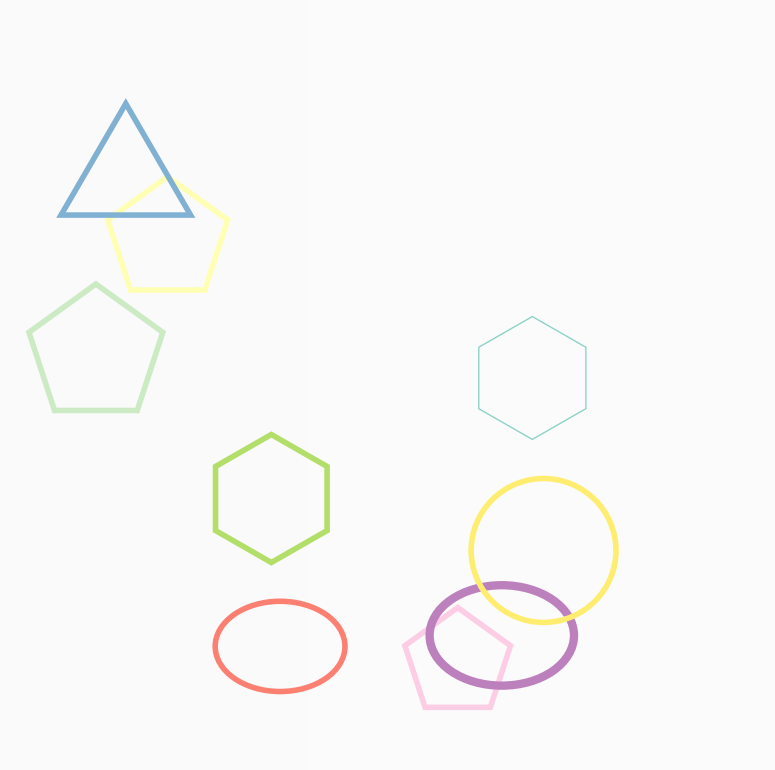[{"shape": "hexagon", "thickness": 0.5, "radius": 0.4, "center": [0.687, 0.509]}, {"shape": "pentagon", "thickness": 2, "radius": 0.41, "center": [0.216, 0.689]}, {"shape": "oval", "thickness": 2, "radius": 0.42, "center": [0.361, 0.161]}, {"shape": "triangle", "thickness": 2, "radius": 0.48, "center": [0.162, 0.769]}, {"shape": "hexagon", "thickness": 2, "radius": 0.42, "center": [0.35, 0.353]}, {"shape": "pentagon", "thickness": 2, "radius": 0.36, "center": [0.591, 0.139]}, {"shape": "oval", "thickness": 3, "radius": 0.47, "center": [0.647, 0.175]}, {"shape": "pentagon", "thickness": 2, "radius": 0.45, "center": [0.124, 0.54]}, {"shape": "circle", "thickness": 2, "radius": 0.47, "center": [0.701, 0.285]}]